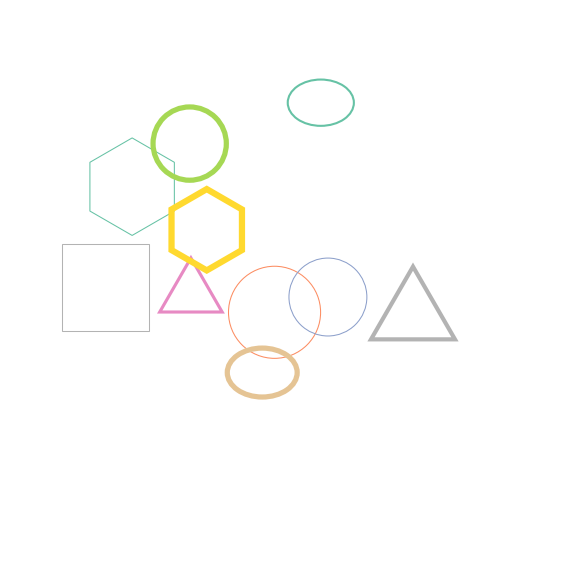[{"shape": "hexagon", "thickness": 0.5, "radius": 0.42, "center": [0.229, 0.676]}, {"shape": "oval", "thickness": 1, "radius": 0.29, "center": [0.556, 0.821]}, {"shape": "circle", "thickness": 0.5, "radius": 0.4, "center": [0.475, 0.458]}, {"shape": "circle", "thickness": 0.5, "radius": 0.34, "center": [0.568, 0.485]}, {"shape": "triangle", "thickness": 1.5, "radius": 0.31, "center": [0.331, 0.49]}, {"shape": "circle", "thickness": 2.5, "radius": 0.32, "center": [0.328, 0.75]}, {"shape": "hexagon", "thickness": 3, "radius": 0.35, "center": [0.358, 0.601]}, {"shape": "oval", "thickness": 2.5, "radius": 0.3, "center": [0.454, 0.354]}, {"shape": "triangle", "thickness": 2, "radius": 0.42, "center": [0.715, 0.453]}, {"shape": "square", "thickness": 0.5, "radius": 0.38, "center": [0.183, 0.502]}]